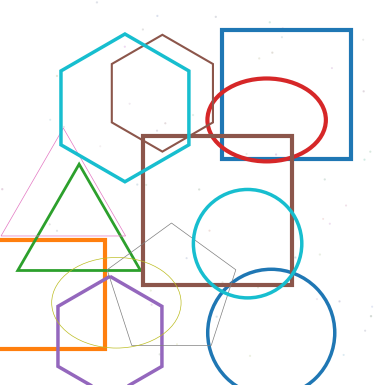[{"shape": "square", "thickness": 3, "radius": 0.84, "center": [0.744, 0.754]}, {"shape": "circle", "thickness": 2.5, "radius": 0.82, "center": [0.705, 0.136]}, {"shape": "square", "thickness": 3, "radius": 0.71, "center": [0.131, 0.234]}, {"shape": "triangle", "thickness": 2, "radius": 0.92, "center": [0.206, 0.389]}, {"shape": "oval", "thickness": 3, "radius": 0.77, "center": [0.693, 0.688]}, {"shape": "hexagon", "thickness": 2.5, "radius": 0.78, "center": [0.286, 0.126]}, {"shape": "square", "thickness": 3, "radius": 0.97, "center": [0.564, 0.452]}, {"shape": "hexagon", "thickness": 1.5, "radius": 0.76, "center": [0.422, 0.758]}, {"shape": "triangle", "thickness": 0.5, "radius": 0.93, "center": [0.164, 0.48]}, {"shape": "pentagon", "thickness": 0.5, "radius": 0.88, "center": [0.445, 0.245]}, {"shape": "oval", "thickness": 0.5, "radius": 0.84, "center": [0.302, 0.214]}, {"shape": "circle", "thickness": 2.5, "radius": 0.7, "center": [0.643, 0.367]}, {"shape": "hexagon", "thickness": 2.5, "radius": 0.96, "center": [0.324, 0.72]}]